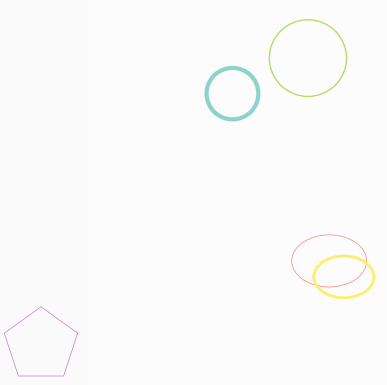[{"shape": "circle", "thickness": 3, "radius": 0.33, "center": [0.6, 0.757]}, {"shape": "oval", "thickness": 0.5, "radius": 0.48, "center": [0.85, 0.322]}, {"shape": "circle", "thickness": 1, "radius": 0.5, "center": [0.795, 0.849]}, {"shape": "pentagon", "thickness": 0.5, "radius": 0.5, "center": [0.106, 0.104]}, {"shape": "oval", "thickness": 2, "radius": 0.39, "center": [0.887, 0.281]}]